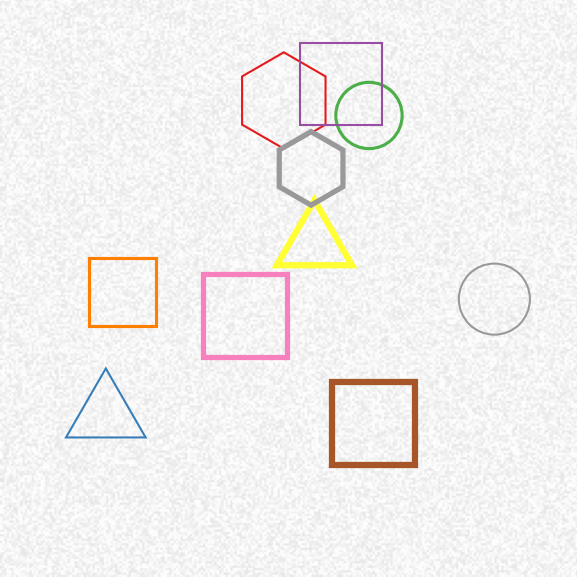[{"shape": "hexagon", "thickness": 1, "radius": 0.42, "center": [0.491, 0.825]}, {"shape": "triangle", "thickness": 1, "radius": 0.4, "center": [0.183, 0.281]}, {"shape": "circle", "thickness": 1.5, "radius": 0.29, "center": [0.639, 0.799]}, {"shape": "square", "thickness": 1, "radius": 0.36, "center": [0.591, 0.853]}, {"shape": "square", "thickness": 1.5, "radius": 0.29, "center": [0.212, 0.494]}, {"shape": "triangle", "thickness": 3, "radius": 0.38, "center": [0.545, 0.577]}, {"shape": "square", "thickness": 3, "radius": 0.36, "center": [0.646, 0.266]}, {"shape": "square", "thickness": 2.5, "radius": 0.36, "center": [0.425, 0.453]}, {"shape": "circle", "thickness": 1, "radius": 0.31, "center": [0.856, 0.481]}, {"shape": "hexagon", "thickness": 2.5, "radius": 0.32, "center": [0.539, 0.708]}]